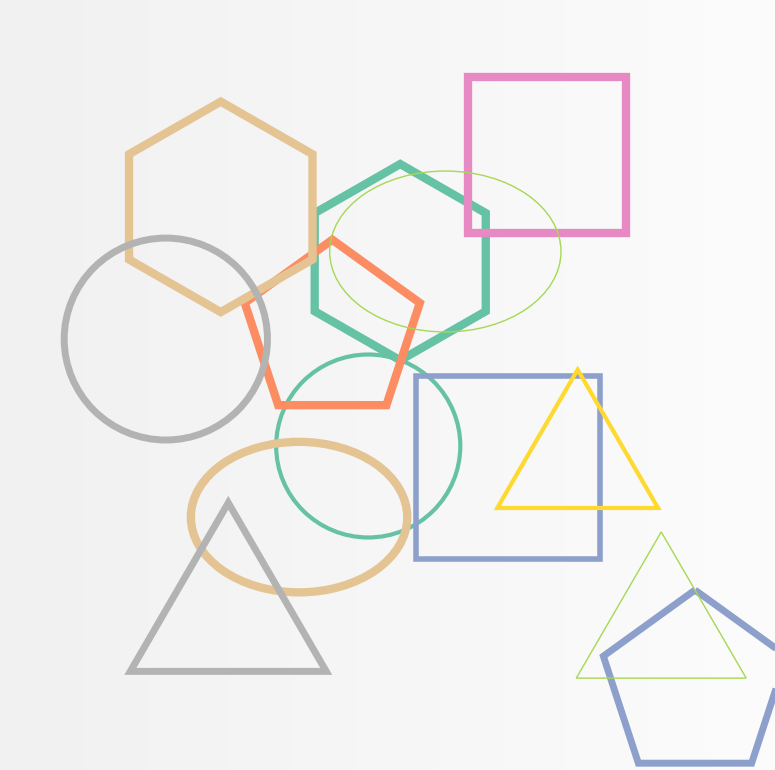[{"shape": "circle", "thickness": 1.5, "radius": 0.59, "center": [0.475, 0.421]}, {"shape": "hexagon", "thickness": 3, "radius": 0.64, "center": [0.516, 0.66]}, {"shape": "pentagon", "thickness": 3, "radius": 0.59, "center": [0.429, 0.57]}, {"shape": "pentagon", "thickness": 2.5, "radius": 0.62, "center": [0.897, 0.109]}, {"shape": "square", "thickness": 2, "radius": 0.59, "center": [0.656, 0.393]}, {"shape": "square", "thickness": 3, "radius": 0.51, "center": [0.705, 0.799]}, {"shape": "oval", "thickness": 0.5, "radius": 0.75, "center": [0.575, 0.673]}, {"shape": "triangle", "thickness": 0.5, "radius": 0.63, "center": [0.853, 0.183]}, {"shape": "triangle", "thickness": 1.5, "radius": 0.6, "center": [0.745, 0.4]}, {"shape": "oval", "thickness": 3, "radius": 0.7, "center": [0.386, 0.328]}, {"shape": "hexagon", "thickness": 3, "radius": 0.68, "center": [0.285, 0.731]}, {"shape": "triangle", "thickness": 2.5, "radius": 0.73, "center": [0.295, 0.201]}, {"shape": "circle", "thickness": 2.5, "radius": 0.66, "center": [0.214, 0.56]}]